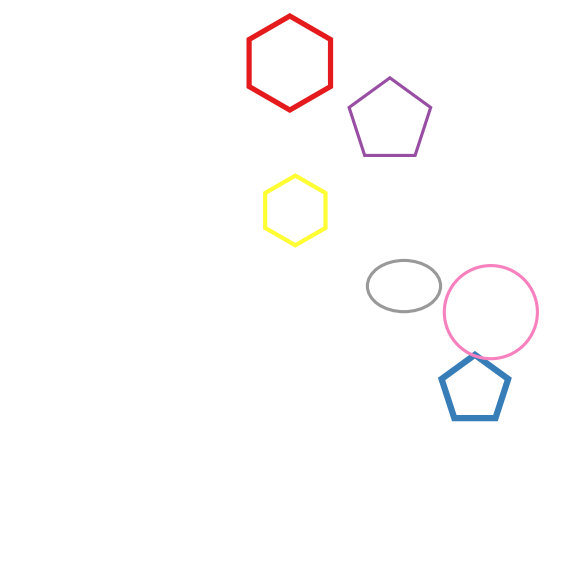[{"shape": "hexagon", "thickness": 2.5, "radius": 0.41, "center": [0.502, 0.89]}, {"shape": "pentagon", "thickness": 3, "radius": 0.3, "center": [0.822, 0.324]}, {"shape": "pentagon", "thickness": 1.5, "radius": 0.37, "center": [0.675, 0.79]}, {"shape": "hexagon", "thickness": 2, "radius": 0.3, "center": [0.511, 0.635]}, {"shape": "circle", "thickness": 1.5, "radius": 0.4, "center": [0.85, 0.459]}, {"shape": "oval", "thickness": 1.5, "radius": 0.32, "center": [0.7, 0.504]}]